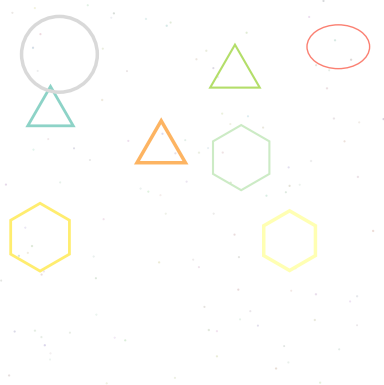[{"shape": "triangle", "thickness": 2, "radius": 0.34, "center": [0.131, 0.707]}, {"shape": "hexagon", "thickness": 2.5, "radius": 0.39, "center": [0.752, 0.375]}, {"shape": "oval", "thickness": 1, "radius": 0.41, "center": [0.879, 0.879]}, {"shape": "triangle", "thickness": 2.5, "radius": 0.36, "center": [0.419, 0.614]}, {"shape": "triangle", "thickness": 1.5, "radius": 0.37, "center": [0.61, 0.81]}, {"shape": "circle", "thickness": 2.5, "radius": 0.49, "center": [0.154, 0.859]}, {"shape": "hexagon", "thickness": 1.5, "radius": 0.42, "center": [0.626, 0.591]}, {"shape": "hexagon", "thickness": 2, "radius": 0.44, "center": [0.104, 0.384]}]